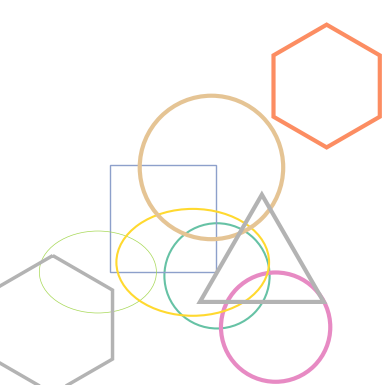[{"shape": "circle", "thickness": 1.5, "radius": 0.68, "center": [0.564, 0.283]}, {"shape": "hexagon", "thickness": 3, "radius": 0.8, "center": [0.848, 0.777]}, {"shape": "square", "thickness": 1, "radius": 0.69, "center": [0.424, 0.432]}, {"shape": "circle", "thickness": 3, "radius": 0.71, "center": [0.716, 0.15]}, {"shape": "oval", "thickness": 0.5, "radius": 0.76, "center": [0.254, 0.293]}, {"shape": "oval", "thickness": 1.5, "radius": 0.99, "center": [0.501, 0.319]}, {"shape": "circle", "thickness": 3, "radius": 0.93, "center": [0.549, 0.565]}, {"shape": "triangle", "thickness": 3, "radius": 0.93, "center": [0.68, 0.309]}, {"shape": "hexagon", "thickness": 2.5, "radius": 0.9, "center": [0.137, 0.157]}]